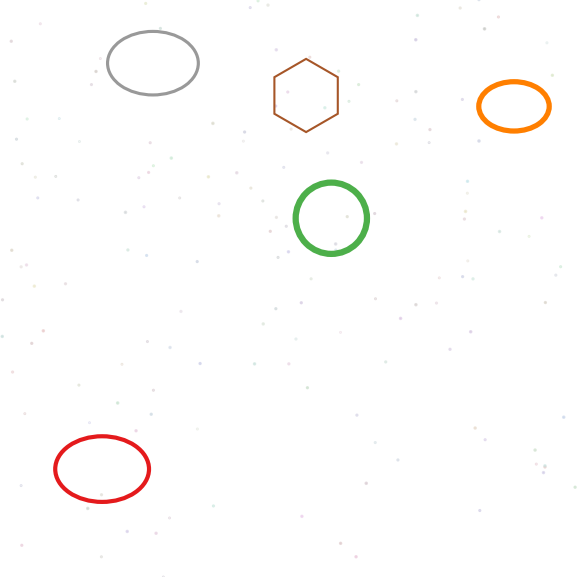[{"shape": "oval", "thickness": 2, "radius": 0.41, "center": [0.177, 0.187]}, {"shape": "circle", "thickness": 3, "radius": 0.31, "center": [0.574, 0.621]}, {"shape": "oval", "thickness": 2.5, "radius": 0.3, "center": [0.89, 0.815]}, {"shape": "hexagon", "thickness": 1, "radius": 0.32, "center": [0.53, 0.834]}, {"shape": "oval", "thickness": 1.5, "radius": 0.39, "center": [0.265, 0.89]}]